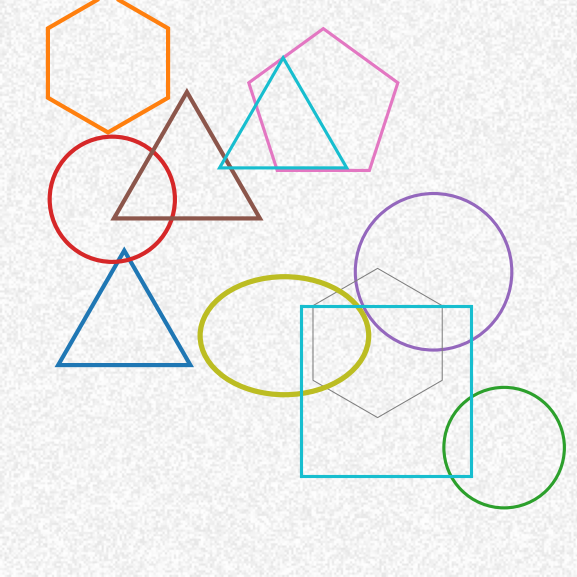[{"shape": "triangle", "thickness": 2, "radius": 0.66, "center": [0.215, 0.433]}, {"shape": "hexagon", "thickness": 2, "radius": 0.6, "center": [0.187, 0.89]}, {"shape": "circle", "thickness": 1.5, "radius": 0.52, "center": [0.873, 0.224]}, {"shape": "circle", "thickness": 2, "radius": 0.54, "center": [0.194, 0.654]}, {"shape": "circle", "thickness": 1.5, "radius": 0.68, "center": [0.751, 0.529]}, {"shape": "triangle", "thickness": 2, "radius": 0.73, "center": [0.324, 0.694]}, {"shape": "pentagon", "thickness": 1.5, "radius": 0.68, "center": [0.56, 0.814]}, {"shape": "hexagon", "thickness": 0.5, "radius": 0.65, "center": [0.654, 0.405]}, {"shape": "oval", "thickness": 2.5, "radius": 0.73, "center": [0.492, 0.418]}, {"shape": "triangle", "thickness": 1.5, "radius": 0.64, "center": [0.49, 0.772]}, {"shape": "square", "thickness": 1.5, "radius": 0.74, "center": [0.668, 0.322]}]